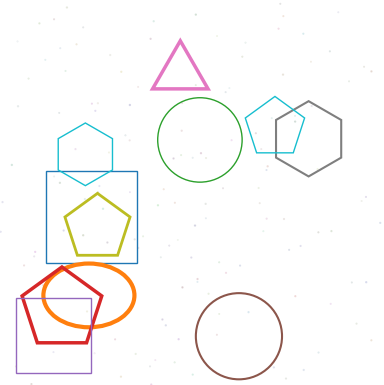[{"shape": "square", "thickness": 1, "radius": 0.59, "center": [0.238, 0.436]}, {"shape": "oval", "thickness": 3, "radius": 0.59, "center": [0.231, 0.233]}, {"shape": "circle", "thickness": 1, "radius": 0.55, "center": [0.519, 0.637]}, {"shape": "pentagon", "thickness": 2.5, "radius": 0.54, "center": [0.161, 0.198]}, {"shape": "square", "thickness": 1, "radius": 0.49, "center": [0.139, 0.128]}, {"shape": "circle", "thickness": 1.5, "radius": 0.56, "center": [0.621, 0.127]}, {"shape": "triangle", "thickness": 2.5, "radius": 0.42, "center": [0.468, 0.811]}, {"shape": "hexagon", "thickness": 1.5, "radius": 0.49, "center": [0.802, 0.639]}, {"shape": "pentagon", "thickness": 2, "radius": 0.44, "center": [0.253, 0.409]}, {"shape": "pentagon", "thickness": 1, "radius": 0.4, "center": [0.714, 0.669]}, {"shape": "hexagon", "thickness": 1, "radius": 0.41, "center": [0.222, 0.599]}]